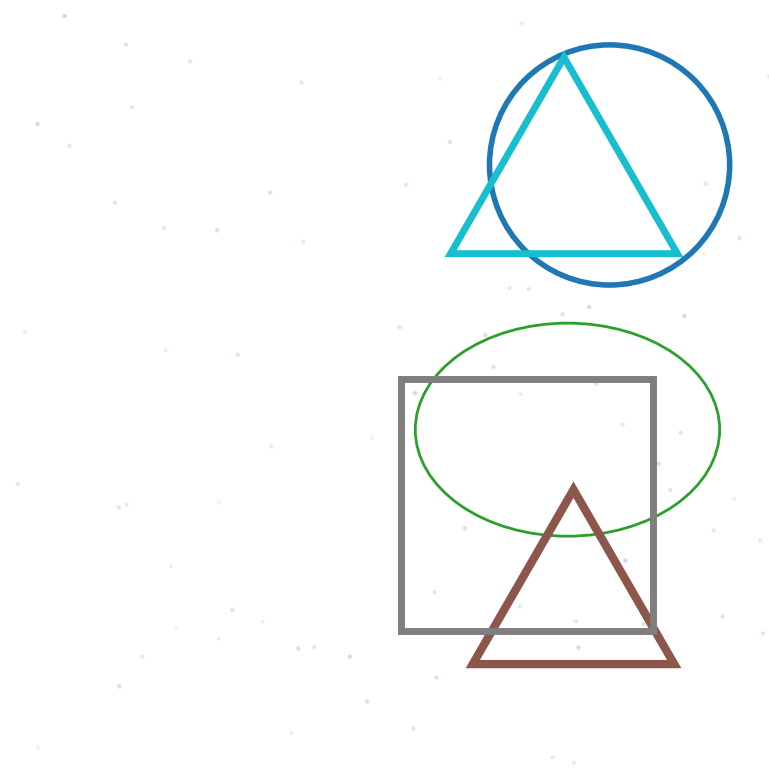[{"shape": "circle", "thickness": 2, "radius": 0.78, "center": [0.792, 0.786]}, {"shape": "oval", "thickness": 1, "radius": 0.99, "center": [0.737, 0.442]}, {"shape": "triangle", "thickness": 3, "radius": 0.76, "center": [0.745, 0.213]}, {"shape": "square", "thickness": 2.5, "radius": 0.82, "center": [0.684, 0.344]}, {"shape": "triangle", "thickness": 2.5, "radius": 0.85, "center": [0.732, 0.756]}]